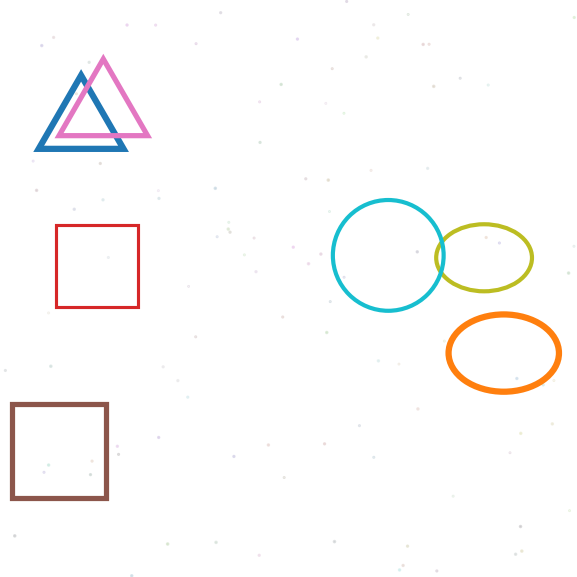[{"shape": "triangle", "thickness": 3, "radius": 0.42, "center": [0.14, 0.784]}, {"shape": "oval", "thickness": 3, "radius": 0.48, "center": [0.872, 0.388]}, {"shape": "square", "thickness": 1.5, "radius": 0.35, "center": [0.168, 0.539]}, {"shape": "square", "thickness": 2.5, "radius": 0.41, "center": [0.102, 0.218]}, {"shape": "triangle", "thickness": 2.5, "radius": 0.44, "center": [0.179, 0.808]}, {"shape": "oval", "thickness": 2, "radius": 0.41, "center": [0.838, 0.553]}, {"shape": "circle", "thickness": 2, "radius": 0.48, "center": [0.672, 0.557]}]